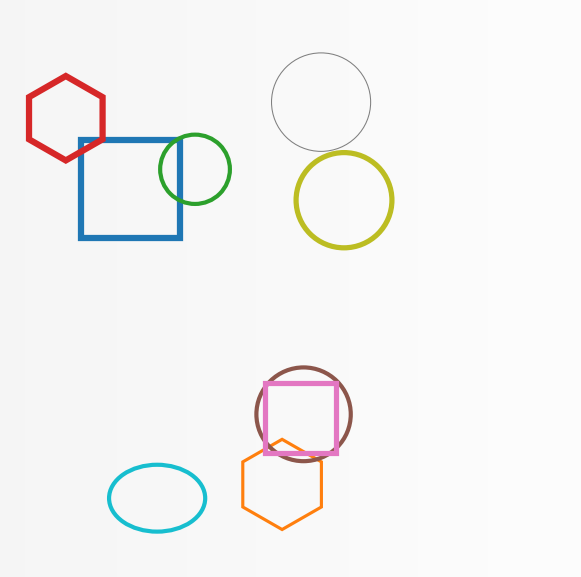[{"shape": "square", "thickness": 3, "radius": 0.43, "center": [0.224, 0.672]}, {"shape": "hexagon", "thickness": 1.5, "radius": 0.39, "center": [0.485, 0.16]}, {"shape": "circle", "thickness": 2, "radius": 0.3, "center": [0.336, 0.706]}, {"shape": "hexagon", "thickness": 3, "radius": 0.37, "center": [0.113, 0.794]}, {"shape": "circle", "thickness": 2, "radius": 0.41, "center": [0.522, 0.282]}, {"shape": "square", "thickness": 2.5, "radius": 0.3, "center": [0.517, 0.275]}, {"shape": "circle", "thickness": 0.5, "radius": 0.43, "center": [0.552, 0.822]}, {"shape": "circle", "thickness": 2.5, "radius": 0.41, "center": [0.592, 0.652]}, {"shape": "oval", "thickness": 2, "radius": 0.41, "center": [0.27, 0.136]}]